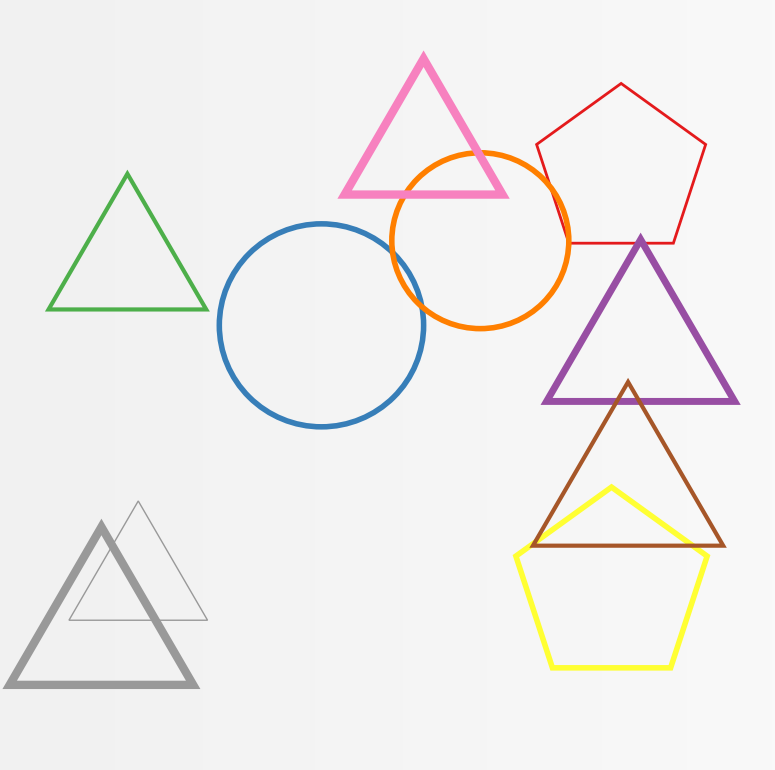[{"shape": "pentagon", "thickness": 1, "radius": 0.57, "center": [0.801, 0.777]}, {"shape": "circle", "thickness": 2, "radius": 0.66, "center": [0.415, 0.577]}, {"shape": "triangle", "thickness": 1.5, "radius": 0.59, "center": [0.164, 0.657]}, {"shape": "triangle", "thickness": 2.5, "radius": 0.7, "center": [0.827, 0.549]}, {"shape": "circle", "thickness": 2, "radius": 0.57, "center": [0.62, 0.687]}, {"shape": "pentagon", "thickness": 2, "radius": 0.65, "center": [0.789, 0.238]}, {"shape": "triangle", "thickness": 1.5, "radius": 0.71, "center": [0.81, 0.362]}, {"shape": "triangle", "thickness": 3, "radius": 0.59, "center": [0.547, 0.806]}, {"shape": "triangle", "thickness": 3, "radius": 0.68, "center": [0.131, 0.179]}, {"shape": "triangle", "thickness": 0.5, "radius": 0.52, "center": [0.178, 0.246]}]